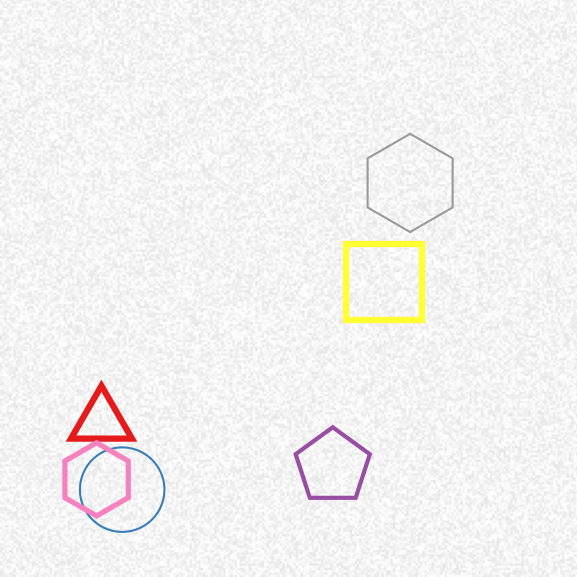[{"shape": "triangle", "thickness": 3, "radius": 0.3, "center": [0.176, 0.27]}, {"shape": "circle", "thickness": 1, "radius": 0.37, "center": [0.212, 0.151]}, {"shape": "pentagon", "thickness": 2, "radius": 0.34, "center": [0.576, 0.192]}, {"shape": "square", "thickness": 3, "radius": 0.33, "center": [0.665, 0.511]}, {"shape": "hexagon", "thickness": 2.5, "radius": 0.32, "center": [0.167, 0.169]}, {"shape": "hexagon", "thickness": 1, "radius": 0.43, "center": [0.71, 0.682]}]